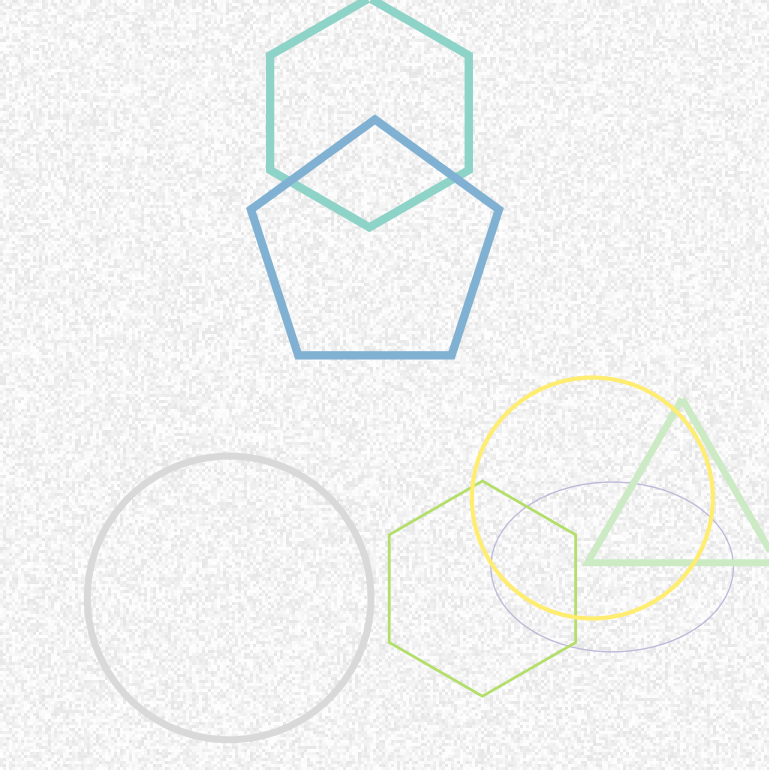[{"shape": "hexagon", "thickness": 3, "radius": 0.74, "center": [0.48, 0.854]}, {"shape": "oval", "thickness": 0.5, "radius": 0.79, "center": [0.795, 0.264]}, {"shape": "pentagon", "thickness": 3, "radius": 0.85, "center": [0.487, 0.676]}, {"shape": "hexagon", "thickness": 1, "radius": 0.7, "center": [0.627, 0.236]}, {"shape": "circle", "thickness": 2.5, "radius": 0.92, "center": [0.298, 0.223]}, {"shape": "triangle", "thickness": 2.5, "radius": 0.71, "center": [0.886, 0.34]}, {"shape": "circle", "thickness": 1.5, "radius": 0.78, "center": [0.769, 0.353]}]